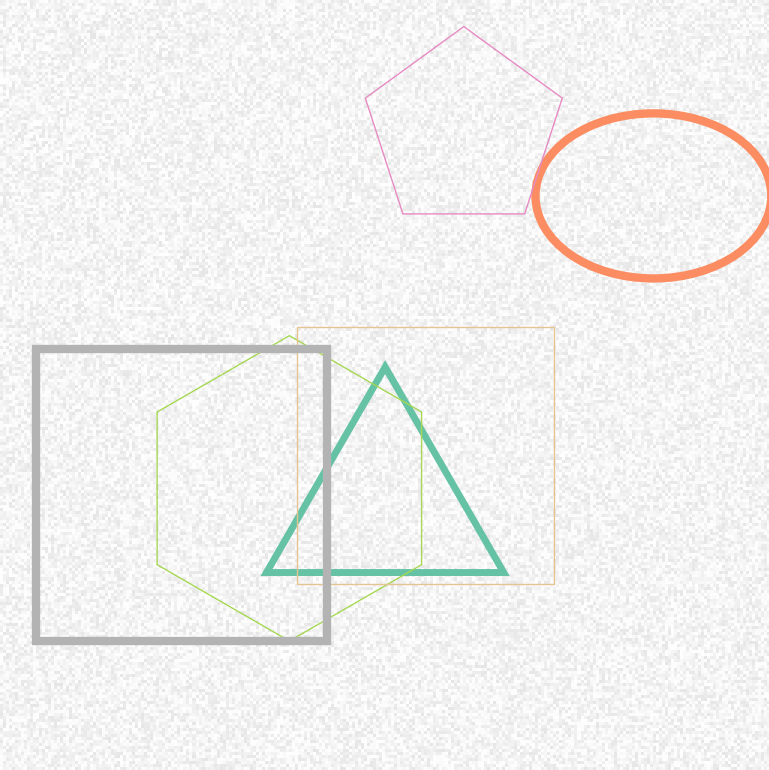[{"shape": "triangle", "thickness": 2.5, "radius": 0.89, "center": [0.5, 0.345]}, {"shape": "oval", "thickness": 3, "radius": 0.77, "center": [0.849, 0.746]}, {"shape": "pentagon", "thickness": 0.5, "radius": 0.67, "center": [0.602, 0.831]}, {"shape": "hexagon", "thickness": 0.5, "radius": 0.99, "center": [0.376, 0.366]}, {"shape": "square", "thickness": 0.5, "radius": 0.83, "center": [0.553, 0.408]}, {"shape": "square", "thickness": 3, "radius": 0.95, "center": [0.236, 0.357]}]